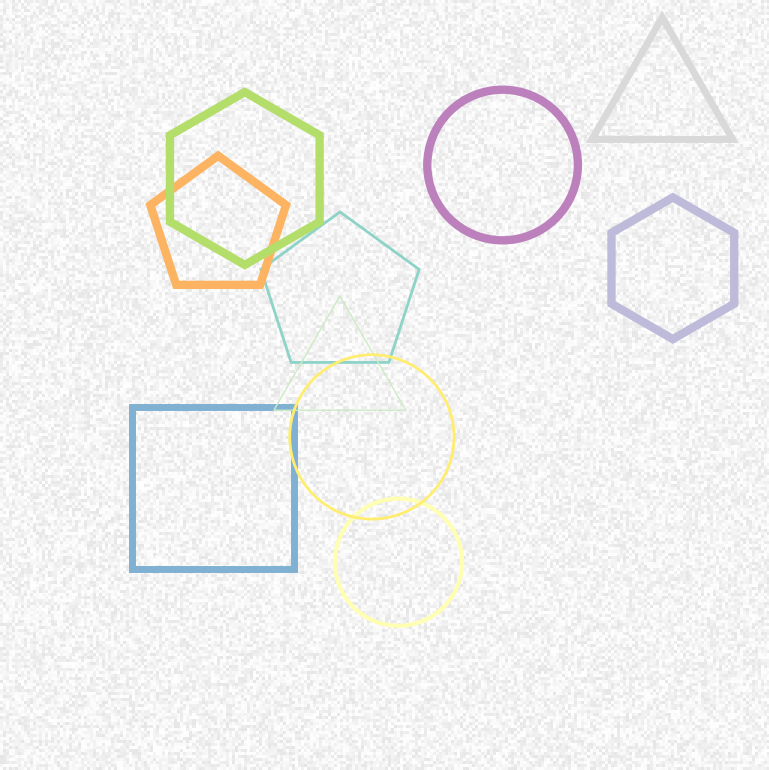[{"shape": "pentagon", "thickness": 1, "radius": 0.54, "center": [0.442, 0.617]}, {"shape": "circle", "thickness": 1.5, "radius": 0.41, "center": [0.518, 0.27]}, {"shape": "hexagon", "thickness": 3, "radius": 0.46, "center": [0.874, 0.652]}, {"shape": "square", "thickness": 2.5, "radius": 0.52, "center": [0.277, 0.366]}, {"shape": "pentagon", "thickness": 3, "radius": 0.46, "center": [0.283, 0.705]}, {"shape": "hexagon", "thickness": 3, "radius": 0.56, "center": [0.318, 0.768]}, {"shape": "triangle", "thickness": 2.5, "radius": 0.53, "center": [0.86, 0.872]}, {"shape": "circle", "thickness": 3, "radius": 0.49, "center": [0.653, 0.786]}, {"shape": "triangle", "thickness": 0.5, "radius": 0.49, "center": [0.441, 0.517]}, {"shape": "circle", "thickness": 1, "radius": 0.53, "center": [0.483, 0.433]}]